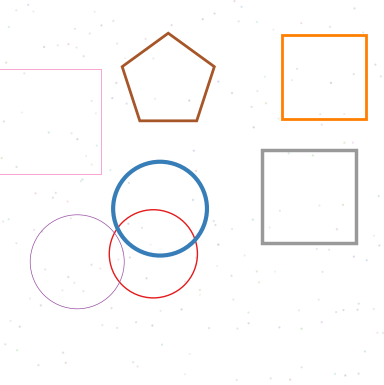[{"shape": "circle", "thickness": 1, "radius": 0.57, "center": [0.398, 0.341]}, {"shape": "circle", "thickness": 3, "radius": 0.61, "center": [0.416, 0.458]}, {"shape": "circle", "thickness": 0.5, "radius": 0.61, "center": [0.201, 0.32]}, {"shape": "square", "thickness": 2, "radius": 0.55, "center": [0.842, 0.799]}, {"shape": "pentagon", "thickness": 2, "radius": 0.63, "center": [0.437, 0.788]}, {"shape": "square", "thickness": 0.5, "radius": 0.68, "center": [0.126, 0.683]}, {"shape": "square", "thickness": 2.5, "radius": 0.61, "center": [0.802, 0.489]}]